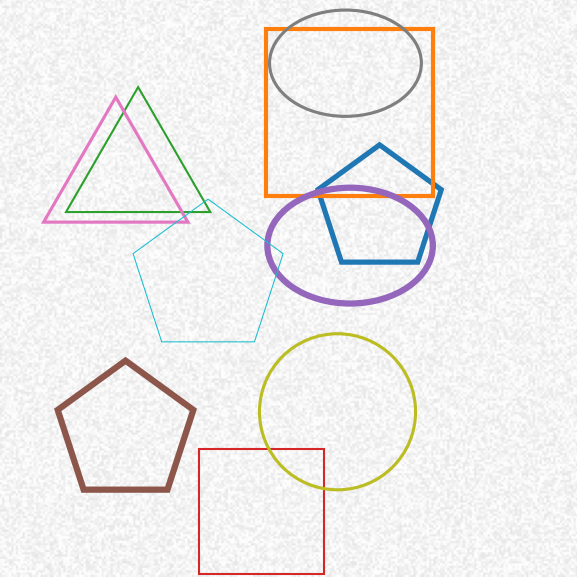[{"shape": "pentagon", "thickness": 2.5, "radius": 0.56, "center": [0.657, 0.636]}, {"shape": "square", "thickness": 2, "radius": 0.73, "center": [0.605, 0.805]}, {"shape": "triangle", "thickness": 1, "radius": 0.72, "center": [0.239, 0.704]}, {"shape": "square", "thickness": 1, "radius": 0.54, "center": [0.453, 0.113]}, {"shape": "oval", "thickness": 3, "radius": 0.72, "center": [0.606, 0.574]}, {"shape": "pentagon", "thickness": 3, "radius": 0.62, "center": [0.217, 0.251]}, {"shape": "triangle", "thickness": 1.5, "radius": 0.72, "center": [0.2, 0.687]}, {"shape": "oval", "thickness": 1.5, "radius": 0.66, "center": [0.598, 0.89]}, {"shape": "circle", "thickness": 1.5, "radius": 0.68, "center": [0.584, 0.286]}, {"shape": "pentagon", "thickness": 0.5, "radius": 0.68, "center": [0.36, 0.518]}]